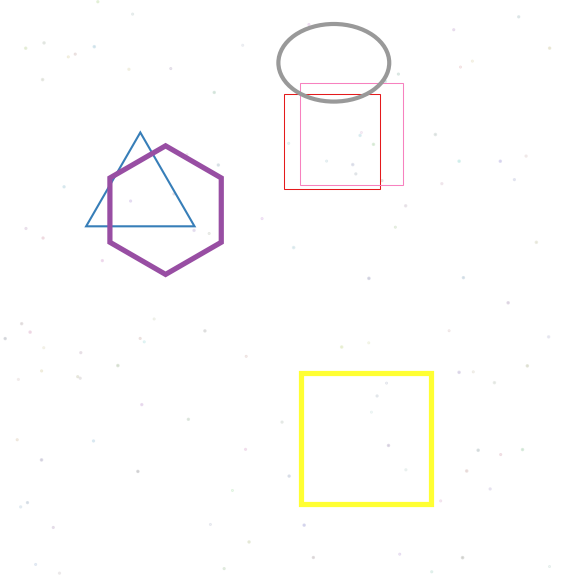[{"shape": "square", "thickness": 0.5, "radius": 0.41, "center": [0.575, 0.754]}, {"shape": "triangle", "thickness": 1, "radius": 0.54, "center": [0.243, 0.661]}, {"shape": "hexagon", "thickness": 2.5, "radius": 0.56, "center": [0.287, 0.635]}, {"shape": "square", "thickness": 2.5, "radius": 0.57, "center": [0.634, 0.24]}, {"shape": "square", "thickness": 0.5, "radius": 0.44, "center": [0.608, 0.767]}, {"shape": "oval", "thickness": 2, "radius": 0.48, "center": [0.578, 0.89]}]